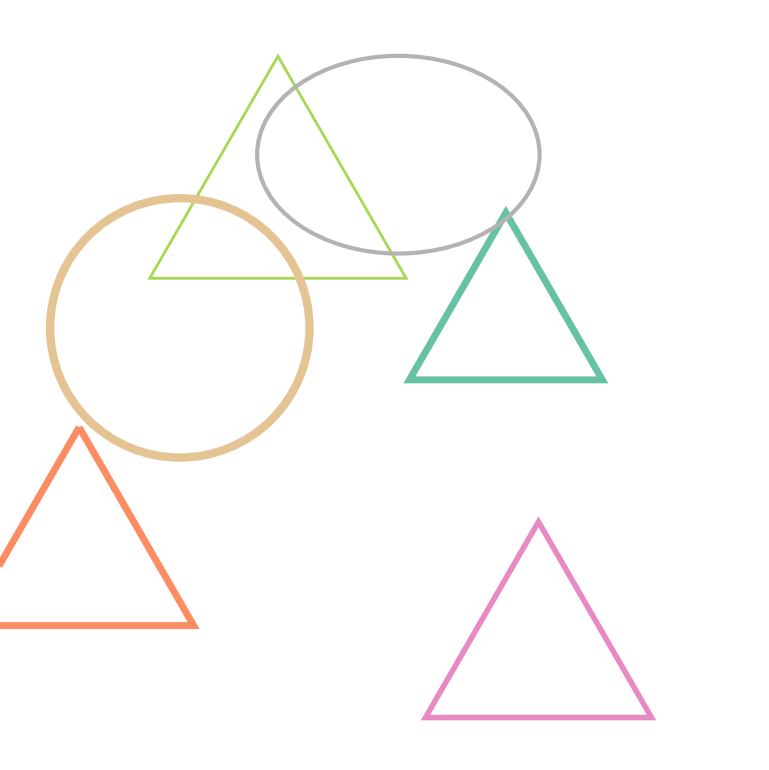[{"shape": "triangle", "thickness": 2.5, "radius": 0.72, "center": [0.657, 0.579]}, {"shape": "triangle", "thickness": 2.5, "radius": 0.86, "center": [0.103, 0.273]}, {"shape": "triangle", "thickness": 2, "radius": 0.85, "center": [0.699, 0.153]}, {"shape": "triangle", "thickness": 1, "radius": 0.96, "center": [0.361, 0.735]}, {"shape": "circle", "thickness": 3, "radius": 0.84, "center": [0.234, 0.574]}, {"shape": "oval", "thickness": 1.5, "radius": 0.92, "center": [0.517, 0.799]}]